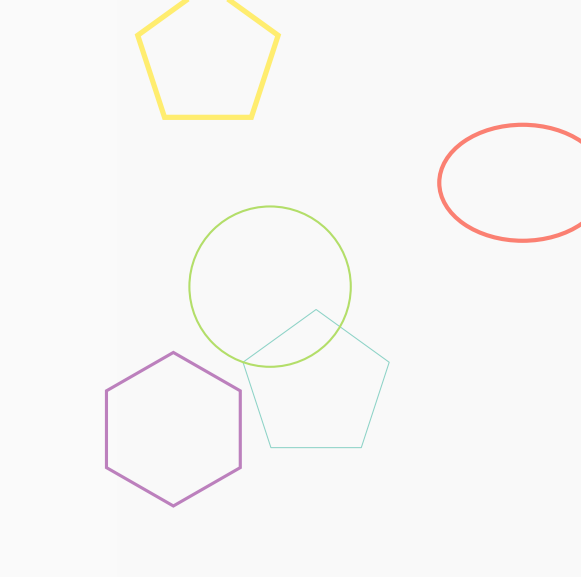[{"shape": "pentagon", "thickness": 0.5, "radius": 0.66, "center": [0.544, 0.331]}, {"shape": "oval", "thickness": 2, "radius": 0.72, "center": [0.899, 0.683]}, {"shape": "circle", "thickness": 1, "radius": 0.69, "center": [0.465, 0.503]}, {"shape": "hexagon", "thickness": 1.5, "radius": 0.66, "center": [0.298, 0.256]}, {"shape": "pentagon", "thickness": 2.5, "radius": 0.64, "center": [0.358, 0.899]}]